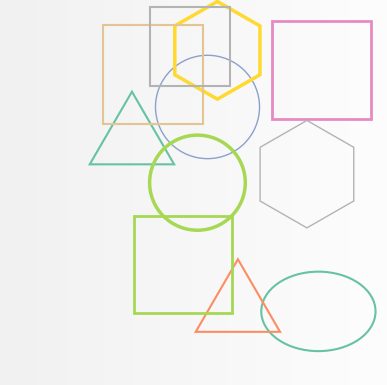[{"shape": "triangle", "thickness": 1.5, "radius": 0.63, "center": [0.34, 0.636]}, {"shape": "oval", "thickness": 1.5, "radius": 0.74, "center": [0.822, 0.191]}, {"shape": "triangle", "thickness": 1.5, "radius": 0.63, "center": [0.614, 0.201]}, {"shape": "circle", "thickness": 1, "radius": 0.67, "center": [0.535, 0.722]}, {"shape": "square", "thickness": 2, "radius": 0.64, "center": [0.83, 0.819]}, {"shape": "circle", "thickness": 2.5, "radius": 0.62, "center": [0.51, 0.526]}, {"shape": "square", "thickness": 2, "radius": 0.63, "center": [0.472, 0.313]}, {"shape": "hexagon", "thickness": 2.5, "radius": 0.63, "center": [0.561, 0.869]}, {"shape": "square", "thickness": 1.5, "radius": 0.64, "center": [0.394, 0.806]}, {"shape": "square", "thickness": 1.5, "radius": 0.52, "center": [0.49, 0.878]}, {"shape": "hexagon", "thickness": 1, "radius": 0.7, "center": [0.792, 0.548]}]